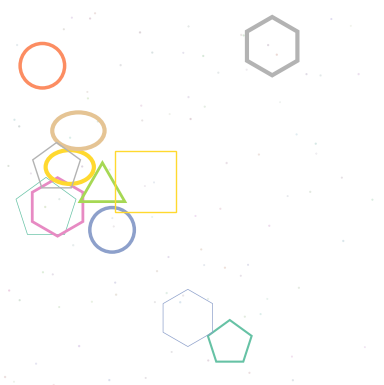[{"shape": "pentagon", "thickness": 1.5, "radius": 0.3, "center": [0.597, 0.109]}, {"shape": "pentagon", "thickness": 0.5, "radius": 0.41, "center": [0.12, 0.457]}, {"shape": "circle", "thickness": 2.5, "radius": 0.29, "center": [0.11, 0.829]}, {"shape": "circle", "thickness": 2.5, "radius": 0.29, "center": [0.291, 0.403]}, {"shape": "hexagon", "thickness": 0.5, "radius": 0.37, "center": [0.488, 0.174]}, {"shape": "hexagon", "thickness": 2, "radius": 0.38, "center": [0.15, 0.463]}, {"shape": "triangle", "thickness": 2, "radius": 0.34, "center": [0.266, 0.51]}, {"shape": "oval", "thickness": 3, "radius": 0.31, "center": [0.181, 0.566]}, {"shape": "square", "thickness": 1, "radius": 0.4, "center": [0.378, 0.528]}, {"shape": "oval", "thickness": 3, "radius": 0.34, "center": [0.204, 0.661]}, {"shape": "hexagon", "thickness": 3, "radius": 0.38, "center": [0.707, 0.88]}, {"shape": "pentagon", "thickness": 1, "radius": 0.33, "center": [0.147, 0.565]}]